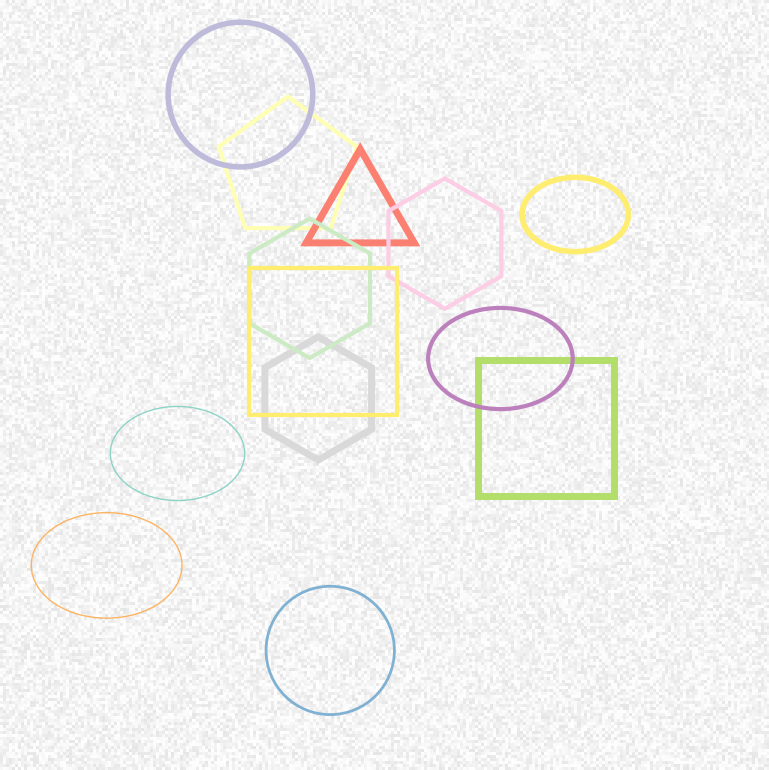[{"shape": "oval", "thickness": 0.5, "radius": 0.44, "center": [0.231, 0.411]}, {"shape": "pentagon", "thickness": 1.5, "radius": 0.47, "center": [0.374, 0.78]}, {"shape": "circle", "thickness": 2, "radius": 0.47, "center": [0.312, 0.877]}, {"shape": "triangle", "thickness": 2.5, "radius": 0.41, "center": [0.468, 0.725]}, {"shape": "circle", "thickness": 1, "radius": 0.42, "center": [0.429, 0.155]}, {"shape": "oval", "thickness": 0.5, "radius": 0.49, "center": [0.139, 0.266]}, {"shape": "square", "thickness": 2.5, "radius": 0.44, "center": [0.71, 0.444]}, {"shape": "hexagon", "thickness": 1.5, "radius": 0.42, "center": [0.578, 0.684]}, {"shape": "hexagon", "thickness": 2.5, "radius": 0.4, "center": [0.413, 0.483]}, {"shape": "oval", "thickness": 1.5, "radius": 0.47, "center": [0.65, 0.534]}, {"shape": "hexagon", "thickness": 1.5, "radius": 0.45, "center": [0.402, 0.626]}, {"shape": "square", "thickness": 1.5, "radius": 0.48, "center": [0.419, 0.556]}, {"shape": "oval", "thickness": 2, "radius": 0.34, "center": [0.747, 0.721]}]